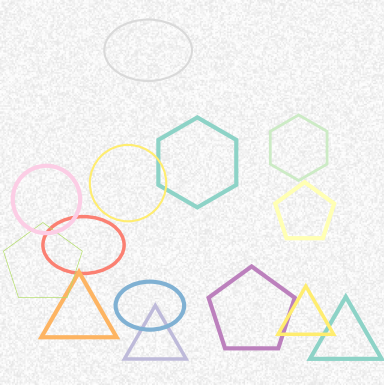[{"shape": "hexagon", "thickness": 3, "radius": 0.58, "center": [0.513, 0.578]}, {"shape": "triangle", "thickness": 3, "radius": 0.54, "center": [0.898, 0.122]}, {"shape": "pentagon", "thickness": 3, "radius": 0.4, "center": [0.791, 0.446]}, {"shape": "triangle", "thickness": 2.5, "radius": 0.46, "center": [0.403, 0.114]}, {"shape": "oval", "thickness": 2.5, "radius": 0.53, "center": [0.217, 0.364]}, {"shape": "oval", "thickness": 3, "radius": 0.45, "center": [0.389, 0.206]}, {"shape": "triangle", "thickness": 3, "radius": 0.56, "center": [0.205, 0.18]}, {"shape": "pentagon", "thickness": 0.5, "radius": 0.54, "center": [0.111, 0.314]}, {"shape": "circle", "thickness": 3, "radius": 0.44, "center": [0.121, 0.482]}, {"shape": "oval", "thickness": 1.5, "radius": 0.57, "center": [0.385, 0.869]}, {"shape": "pentagon", "thickness": 3, "radius": 0.59, "center": [0.654, 0.19]}, {"shape": "hexagon", "thickness": 2, "radius": 0.43, "center": [0.776, 0.616]}, {"shape": "triangle", "thickness": 2.5, "radius": 0.42, "center": [0.794, 0.173]}, {"shape": "circle", "thickness": 1.5, "radius": 0.5, "center": [0.333, 0.524]}]